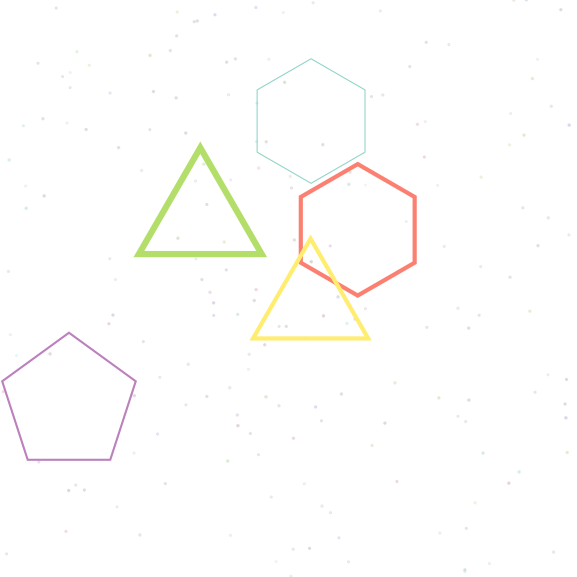[{"shape": "hexagon", "thickness": 0.5, "radius": 0.54, "center": [0.539, 0.79]}, {"shape": "hexagon", "thickness": 2, "radius": 0.57, "center": [0.619, 0.601]}, {"shape": "triangle", "thickness": 3, "radius": 0.61, "center": [0.347, 0.621]}, {"shape": "pentagon", "thickness": 1, "radius": 0.61, "center": [0.119, 0.301]}, {"shape": "triangle", "thickness": 2, "radius": 0.58, "center": [0.538, 0.471]}]